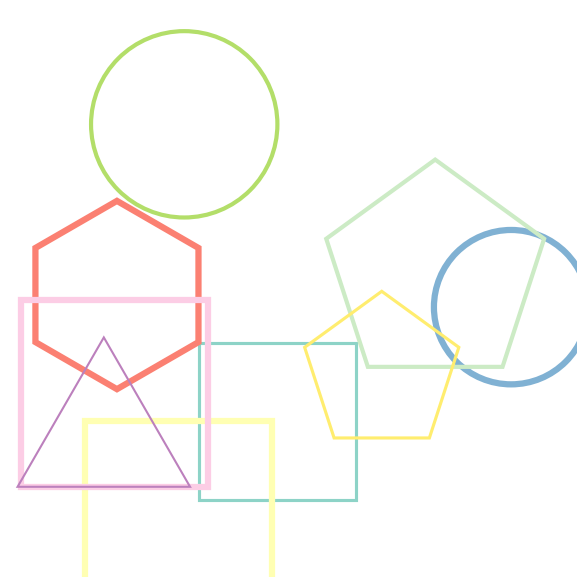[{"shape": "square", "thickness": 1.5, "radius": 0.68, "center": [0.481, 0.269]}, {"shape": "square", "thickness": 3, "radius": 0.81, "center": [0.309, 0.109]}, {"shape": "hexagon", "thickness": 3, "radius": 0.81, "center": [0.203, 0.488]}, {"shape": "circle", "thickness": 3, "radius": 0.67, "center": [0.885, 0.467]}, {"shape": "circle", "thickness": 2, "radius": 0.81, "center": [0.319, 0.784]}, {"shape": "square", "thickness": 3, "radius": 0.81, "center": [0.198, 0.317]}, {"shape": "triangle", "thickness": 1, "radius": 0.86, "center": [0.18, 0.242]}, {"shape": "pentagon", "thickness": 2, "radius": 0.99, "center": [0.754, 0.524]}, {"shape": "pentagon", "thickness": 1.5, "radius": 0.7, "center": [0.661, 0.354]}]